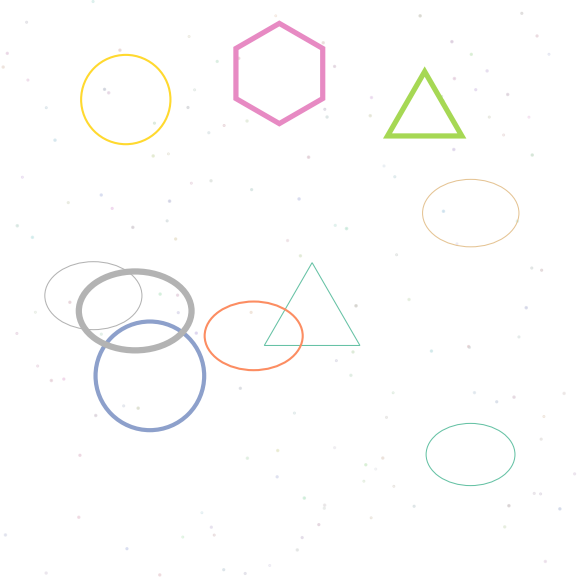[{"shape": "oval", "thickness": 0.5, "radius": 0.38, "center": [0.815, 0.212]}, {"shape": "triangle", "thickness": 0.5, "radius": 0.48, "center": [0.54, 0.449]}, {"shape": "oval", "thickness": 1, "radius": 0.42, "center": [0.439, 0.418]}, {"shape": "circle", "thickness": 2, "radius": 0.47, "center": [0.26, 0.348]}, {"shape": "hexagon", "thickness": 2.5, "radius": 0.43, "center": [0.484, 0.872]}, {"shape": "triangle", "thickness": 2.5, "radius": 0.37, "center": [0.735, 0.801]}, {"shape": "circle", "thickness": 1, "radius": 0.39, "center": [0.218, 0.827]}, {"shape": "oval", "thickness": 0.5, "radius": 0.42, "center": [0.815, 0.63]}, {"shape": "oval", "thickness": 0.5, "radius": 0.42, "center": [0.162, 0.487]}, {"shape": "oval", "thickness": 3, "radius": 0.49, "center": [0.234, 0.461]}]